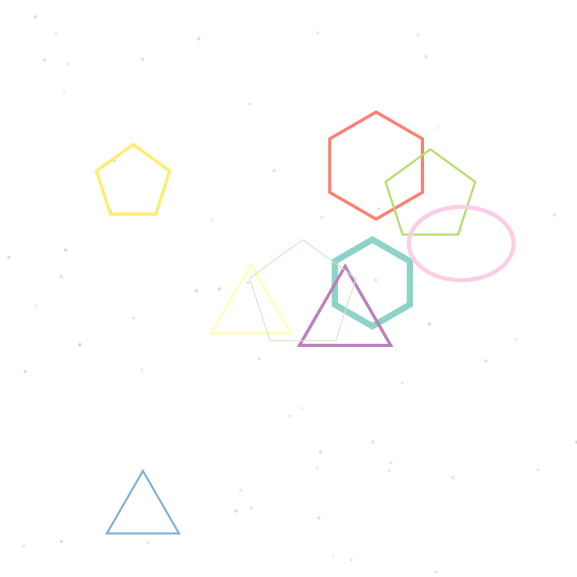[{"shape": "hexagon", "thickness": 3, "radius": 0.38, "center": [0.645, 0.509]}, {"shape": "triangle", "thickness": 1, "radius": 0.4, "center": [0.435, 0.462]}, {"shape": "hexagon", "thickness": 1.5, "radius": 0.46, "center": [0.651, 0.712]}, {"shape": "triangle", "thickness": 1, "radius": 0.36, "center": [0.248, 0.111]}, {"shape": "pentagon", "thickness": 1, "radius": 0.41, "center": [0.745, 0.659]}, {"shape": "oval", "thickness": 2, "radius": 0.45, "center": [0.799, 0.577]}, {"shape": "triangle", "thickness": 1.5, "radius": 0.46, "center": [0.598, 0.447]}, {"shape": "pentagon", "thickness": 0.5, "radius": 0.48, "center": [0.524, 0.487]}, {"shape": "pentagon", "thickness": 1.5, "radius": 0.33, "center": [0.231, 0.682]}]